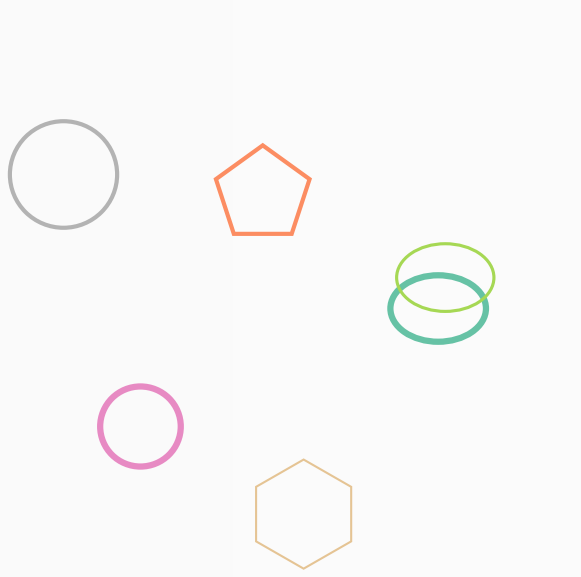[{"shape": "oval", "thickness": 3, "radius": 0.41, "center": [0.754, 0.465]}, {"shape": "pentagon", "thickness": 2, "radius": 0.42, "center": [0.452, 0.663]}, {"shape": "circle", "thickness": 3, "radius": 0.35, "center": [0.242, 0.261]}, {"shape": "oval", "thickness": 1.5, "radius": 0.42, "center": [0.766, 0.518]}, {"shape": "hexagon", "thickness": 1, "radius": 0.47, "center": [0.522, 0.109]}, {"shape": "circle", "thickness": 2, "radius": 0.46, "center": [0.109, 0.697]}]